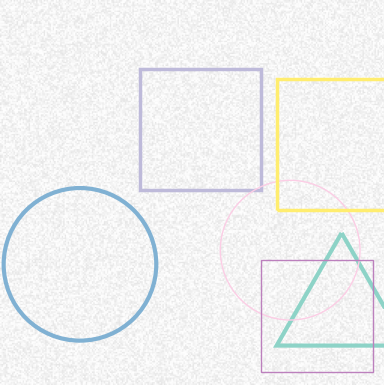[{"shape": "triangle", "thickness": 3, "radius": 0.97, "center": [0.887, 0.2]}, {"shape": "square", "thickness": 2.5, "radius": 0.79, "center": [0.521, 0.664]}, {"shape": "circle", "thickness": 3, "radius": 0.99, "center": [0.208, 0.313]}, {"shape": "circle", "thickness": 1, "radius": 0.91, "center": [0.754, 0.35]}, {"shape": "square", "thickness": 1, "radius": 0.73, "center": [0.822, 0.178]}, {"shape": "square", "thickness": 2.5, "radius": 0.85, "center": [0.89, 0.624]}]